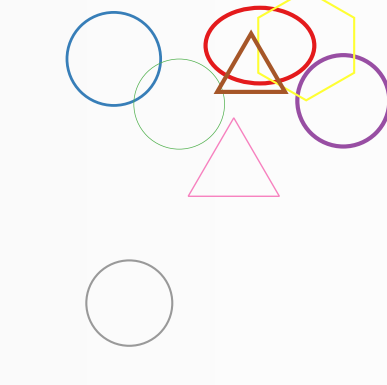[{"shape": "oval", "thickness": 3, "radius": 0.7, "center": [0.671, 0.882]}, {"shape": "circle", "thickness": 2, "radius": 0.6, "center": [0.294, 0.847]}, {"shape": "circle", "thickness": 0.5, "radius": 0.59, "center": [0.462, 0.73]}, {"shape": "circle", "thickness": 3, "radius": 0.59, "center": [0.886, 0.738]}, {"shape": "hexagon", "thickness": 1.5, "radius": 0.71, "center": [0.79, 0.882]}, {"shape": "triangle", "thickness": 3, "radius": 0.5, "center": [0.648, 0.812]}, {"shape": "triangle", "thickness": 1, "radius": 0.68, "center": [0.603, 0.558]}, {"shape": "circle", "thickness": 1.5, "radius": 0.55, "center": [0.334, 0.213]}]